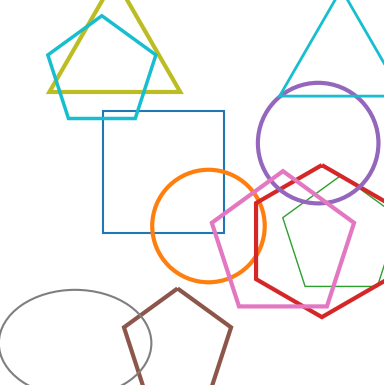[{"shape": "square", "thickness": 1.5, "radius": 0.79, "center": [0.425, 0.553]}, {"shape": "circle", "thickness": 3, "radius": 0.73, "center": [0.541, 0.413]}, {"shape": "pentagon", "thickness": 1, "radius": 0.8, "center": [0.886, 0.385]}, {"shape": "hexagon", "thickness": 3, "radius": 0.99, "center": [0.836, 0.374]}, {"shape": "circle", "thickness": 3, "radius": 0.78, "center": [0.826, 0.628]}, {"shape": "pentagon", "thickness": 3, "radius": 0.73, "center": [0.461, 0.105]}, {"shape": "pentagon", "thickness": 3, "radius": 0.97, "center": [0.735, 0.361]}, {"shape": "oval", "thickness": 1.5, "radius": 0.99, "center": [0.195, 0.109]}, {"shape": "triangle", "thickness": 3, "radius": 0.98, "center": [0.298, 0.859]}, {"shape": "triangle", "thickness": 2, "radius": 0.93, "center": [0.887, 0.843]}, {"shape": "pentagon", "thickness": 2.5, "radius": 0.74, "center": [0.265, 0.812]}]